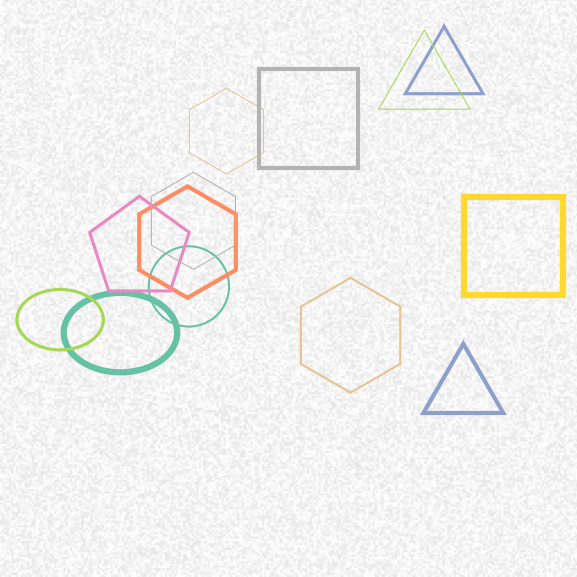[{"shape": "circle", "thickness": 1, "radius": 0.35, "center": [0.327, 0.503]}, {"shape": "oval", "thickness": 3, "radius": 0.49, "center": [0.209, 0.423]}, {"shape": "hexagon", "thickness": 2, "radius": 0.48, "center": [0.325, 0.58]}, {"shape": "triangle", "thickness": 1.5, "radius": 0.39, "center": [0.769, 0.876]}, {"shape": "triangle", "thickness": 2, "radius": 0.4, "center": [0.802, 0.324]}, {"shape": "pentagon", "thickness": 1.5, "radius": 0.45, "center": [0.241, 0.569]}, {"shape": "oval", "thickness": 1.5, "radius": 0.37, "center": [0.104, 0.446]}, {"shape": "triangle", "thickness": 0.5, "radius": 0.46, "center": [0.735, 0.856]}, {"shape": "square", "thickness": 3, "radius": 0.43, "center": [0.89, 0.573]}, {"shape": "hexagon", "thickness": 0.5, "radius": 0.37, "center": [0.392, 0.772]}, {"shape": "hexagon", "thickness": 1, "radius": 0.5, "center": [0.607, 0.419]}, {"shape": "square", "thickness": 2, "radius": 0.43, "center": [0.534, 0.794]}, {"shape": "hexagon", "thickness": 0.5, "radius": 0.42, "center": [0.335, 0.617]}]